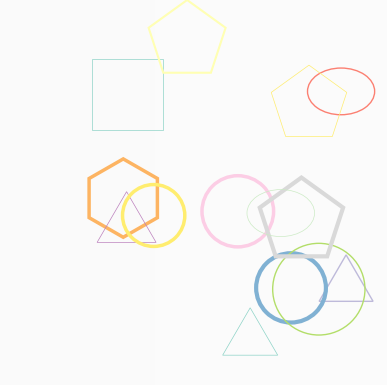[{"shape": "square", "thickness": 0.5, "radius": 0.46, "center": [0.328, 0.754]}, {"shape": "triangle", "thickness": 0.5, "radius": 0.41, "center": [0.646, 0.118]}, {"shape": "pentagon", "thickness": 1.5, "radius": 0.52, "center": [0.483, 0.896]}, {"shape": "triangle", "thickness": 1, "radius": 0.4, "center": [0.893, 0.258]}, {"shape": "oval", "thickness": 1, "radius": 0.43, "center": [0.88, 0.763]}, {"shape": "circle", "thickness": 3, "radius": 0.45, "center": [0.751, 0.252]}, {"shape": "hexagon", "thickness": 2.5, "radius": 0.51, "center": [0.318, 0.485]}, {"shape": "circle", "thickness": 1, "radius": 0.6, "center": [0.823, 0.249]}, {"shape": "circle", "thickness": 2.5, "radius": 0.46, "center": [0.614, 0.451]}, {"shape": "pentagon", "thickness": 3, "radius": 0.57, "center": [0.778, 0.426]}, {"shape": "triangle", "thickness": 0.5, "radius": 0.44, "center": [0.327, 0.414]}, {"shape": "oval", "thickness": 0.5, "radius": 0.44, "center": [0.725, 0.447]}, {"shape": "pentagon", "thickness": 0.5, "radius": 0.51, "center": [0.797, 0.728]}, {"shape": "circle", "thickness": 2.5, "radius": 0.4, "center": [0.397, 0.44]}]